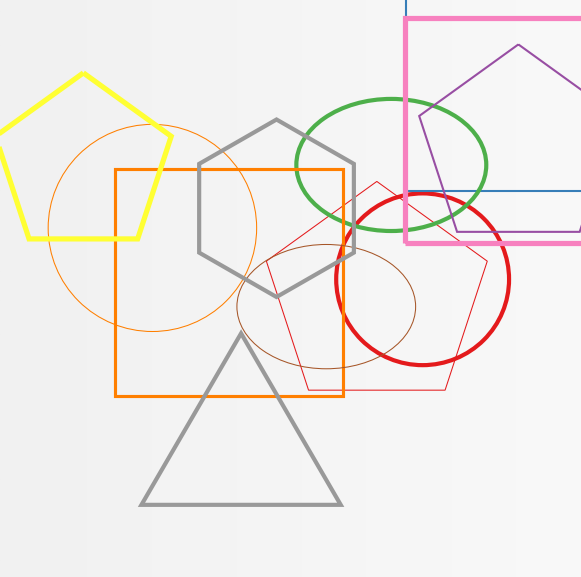[{"shape": "pentagon", "thickness": 0.5, "radius": 1.0, "center": [0.648, 0.485]}, {"shape": "circle", "thickness": 2, "radius": 0.74, "center": [0.727, 0.516]}, {"shape": "square", "thickness": 1, "radius": 0.87, "center": [0.874, 0.843]}, {"shape": "oval", "thickness": 2, "radius": 0.82, "center": [0.673, 0.713]}, {"shape": "pentagon", "thickness": 1, "radius": 0.9, "center": [0.892, 0.743]}, {"shape": "square", "thickness": 1.5, "radius": 0.98, "center": [0.394, 0.51]}, {"shape": "circle", "thickness": 0.5, "radius": 0.9, "center": [0.262, 0.604]}, {"shape": "pentagon", "thickness": 2.5, "radius": 0.79, "center": [0.143, 0.714]}, {"shape": "oval", "thickness": 0.5, "radius": 0.77, "center": [0.561, 0.468]}, {"shape": "square", "thickness": 2.5, "radius": 0.98, "center": [0.891, 0.774]}, {"shape": "hexagon", "thickness": 2, "radius": 0.77, "center": [0.476, 0.639]}, {"shape": "triangle", "thickness": 2, "radius": 0.99, "center": [0.415, 0.224]}]